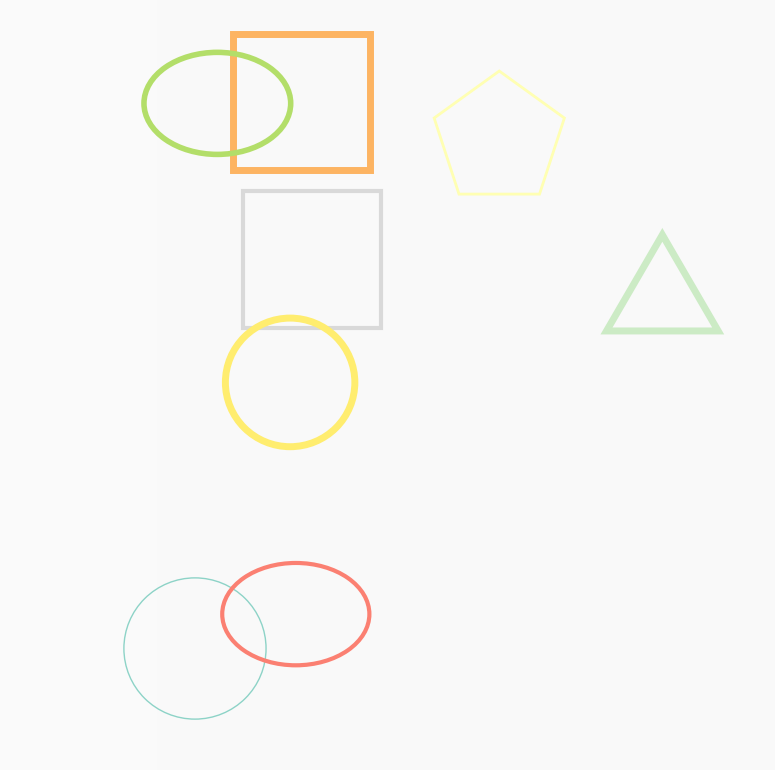[{"shape": "circle", "thickness": 0.5, "radius": 0.46, "center": [0.252, 0.158]}, {"shape": "pentagon", "thickness": 1, "radius": 0.44, "center": [0.644, 0.819]}, {"shape": "oval", "thickness": 1.5, "radius": 0.47, "center": [0.382, 0.202]}, {"shape": "square", "thickness": 2.5, "radius": 0.44, "center": [0.389, 0.867]}, {"shape": "oval", "thickness": 2, "radius": 0.47, "center": [0.28, 0.866]}, {"shape": "square", "thickness": 1.5, "radius": 0.45, "center": [0.403, 0.663]}, {"shape": "triangle", "thickness": 2.5, "radius": 0.42, "center": [0.855, 0.612]}, {"shape": "circle", "thickness": 2.5, "radius": 0.42, "center": [0.374, 0.503]}]